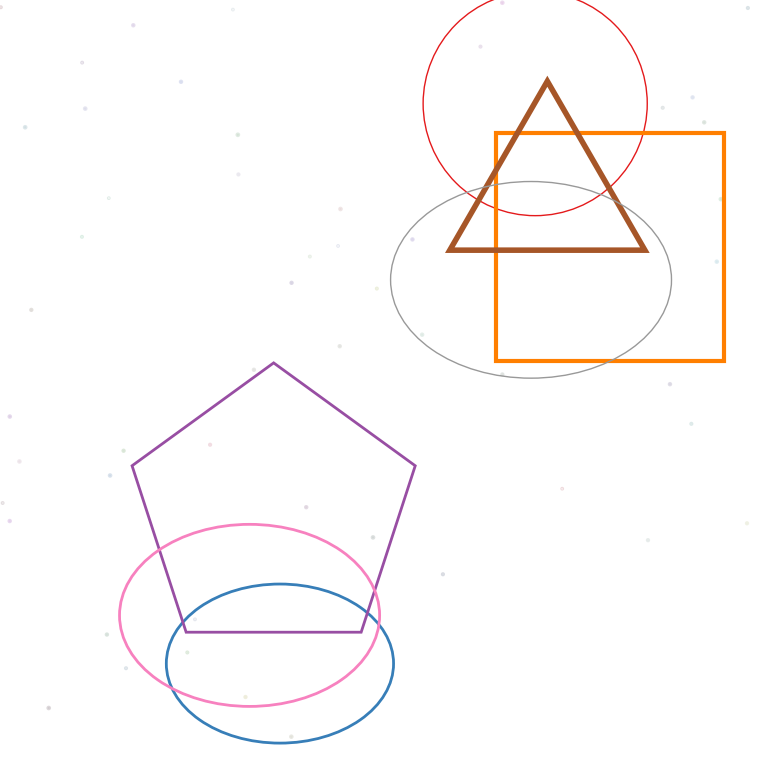[{"shape": "circle", "thickness": 0.5, "radius": 0.73, "center": [0.695, 0.865]}, {"shape": "oval", "thickness": 1, "radius": 0.74, "center": [0.364, 0.138]}, {"shape": "pentagon", "thickness": 1, "radius": 0.97, "center": [0.355, 0.335]}, {"shape": "square", "thickness": 1.5, "radius": 0.74, "center": [0.792, 0.679]}, {"shape": "triangle", "thickness": 2, "radius": 0.73, "center": [0.711, 0.748]}, {"shape": "oval", "thickness": 1, "radius": 0.84, "center": [0.324, 0.201]}, {"shape": "oval", "thickness": 0.5, "radius": 0.91, "center": [0.69, 0.637]}]